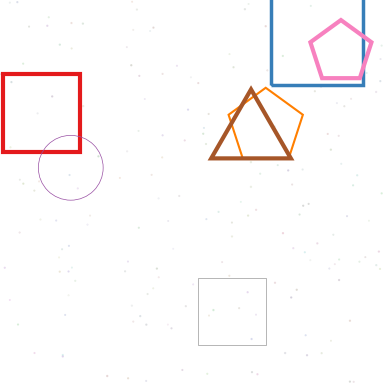[{"shape": "square", "thickness": 3, "radius": 0.5, "center": [0.108, 0.706]}, {"shape": "square", "thickness": 2.5, "radius": 0.6, "center": [0.824, 0.897]}, {"shape": "circle", "thickness": 0.5, "radius": 0.42, "center": [0.184, 0.564]}, {"shape": "pentagon", "thickness": 1.5, "radius": 0.51, "center": [0.69, 0.671]}, {"shape": "triangle", "thickness": 3, "radius": 0.6, "center": [0.652, 0.648]}, {"shape": "pentagon", "thickness": 3, "radius": 0.42, "center": [0.886, 0.864]}, {"shape": "square", "thickness": 0.5, "radius": 0.44, "center": [0.603, 0.191]}]